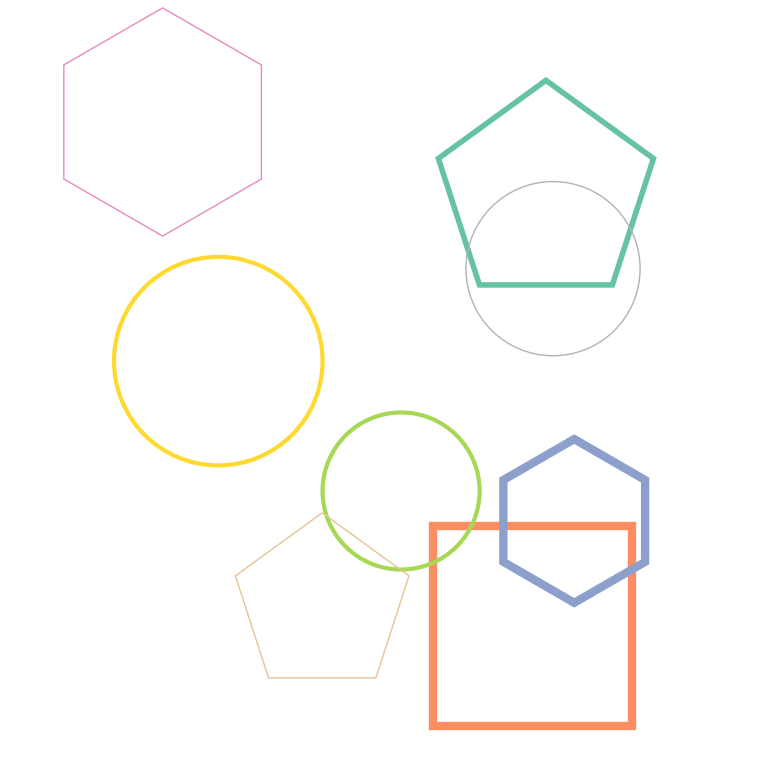[{"shape": "pentagon", "thickness": 2, "radius": 0.73, "center": [0.709, 0.749]}, {"shape": "square", "thickness": 3, "radius": 0.65, "center": [0.692, 0.187]}, {"shape": "hexagon", "thickness": 3, "radius": 0.53, "center": [0.746, 0.323]}, {"shape": "hexagon", "thickness": 0.5, "radius": 0.74, "center": [0.211, 0.842]}, {"shape": "circle", "thickness": 1.5, "radius": 0.51, "center": [0.521, 0.362]}, {"shape": "circle", "thickness": 1.5, "radius": 0.68, "center": [0.283, 0.531]}, {"shape": "pentagon", "thickness": 0.5, "radius": 0.59, "center": [0.418, 0.215]}, {"shape": "circle", "thickness": 0.5, "radius": 0.57, "center": [0.718, 0.651]}]